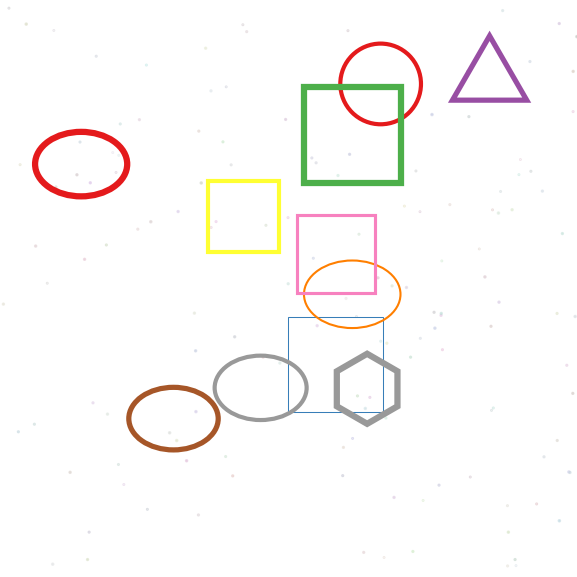[{"shape": "circle", "thickness": 2, "radius": 0.35, "center": [0.659, 0.854]}, {"shape": "oval", "thickness": 3, "radius": 0.4, "center": [0.141, 0.715]}, {"shape": "square", "thickness": 0.5, "radius": 0.41, "center": [0.581, 0.368]}, {"shape": "square", "thickness": 3, "radius": 0.42, "center": [0.61, 0.765]}, {"shape": "triangle", "thickness": 2.5, "radius": 0.37, "center": [0.848, 0.863]}, {"shape": "oval", "thickness": 1, "radius": 0.42, "center": [0.61, 0.49]}, {"shape": "square", "thickness": 2, "radius": 0.31, "center": [0.422, 0.624]}, {"shape": "oval", "thickness": 2.5, "radius": 0.39, "center": [0.3, 0.274]}, {"shape": "square", "thickness": 1.5, "radius": 0.34, "center": [0.582, 0.559]}, {"shape": "hexagon", "thickness": 3, "radius": 0.3, "center": [0.636, 0.326]}, {"shape": "oval", "thickness": 2, "radius": 0.4, "center": [0.451, 0.328]}]